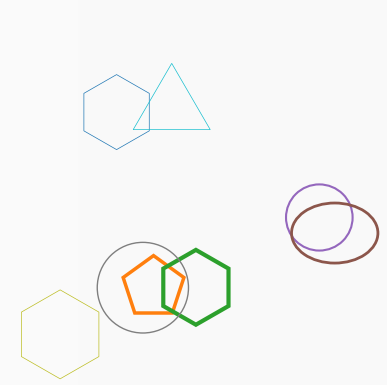[{"shape": "hexagon", "thickness": 0.5, "radius": 0.49, "center": [0.301, 0.709]}, {"shape": "pentagon", "thickness": 2.5, "radius": 0.41, "center": [0.396, 0.254]}, {"shape": "hexagon", "thickness": 3, "radius": 0.49, "center": [0.506, 0.254]}, {"shape": "circle", "thickness": 1.5, "radius": 0.43, "center": [0.824, 0.435]}, {"shape": "oval", "thickness": 2, "radius": 0.56, "center": [0.864, 0.395]}, {"shape": "circle", "thickness": 1, "radius": 0.59, "center": [0.369, 0.253]}, {"shape": "hexagon", "thickness": 0.5, "radius": 0.58, "center": [0.155, 0.132]}, {"shape": "triangle", "thickness": 0.5, "radius": 0.57, "center": [0.443, 0.721]}]